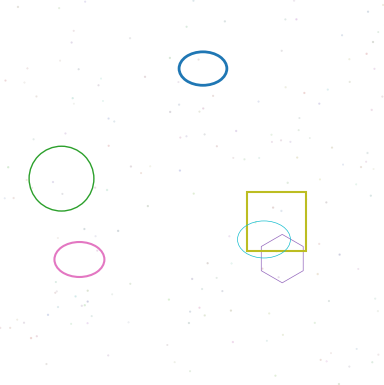[{"shape": "oval", "thickness": 2, "radius": 0.31, "center": [0.527, 0.822]}, {"shape": "circle", "thickness": 1, "radius": 0.42, "center": [0.16, 0.536]}, {"shape": "hexagon", "thickness": 0.5, "radius": 0.31, "center": [0.733, 0.328]}, {"shape": "oval", "thickness": 1.5, "radius": 0.32, "center": [0.206, 0.326]}, {"shape": "square", "thickness": 1.5, "radius": 0.38, "center": [0.719, 0.425]}, {"shape": "oval", "thickness": 0.5, "radius": 0.34, "center": [0.686, 0.378]}]